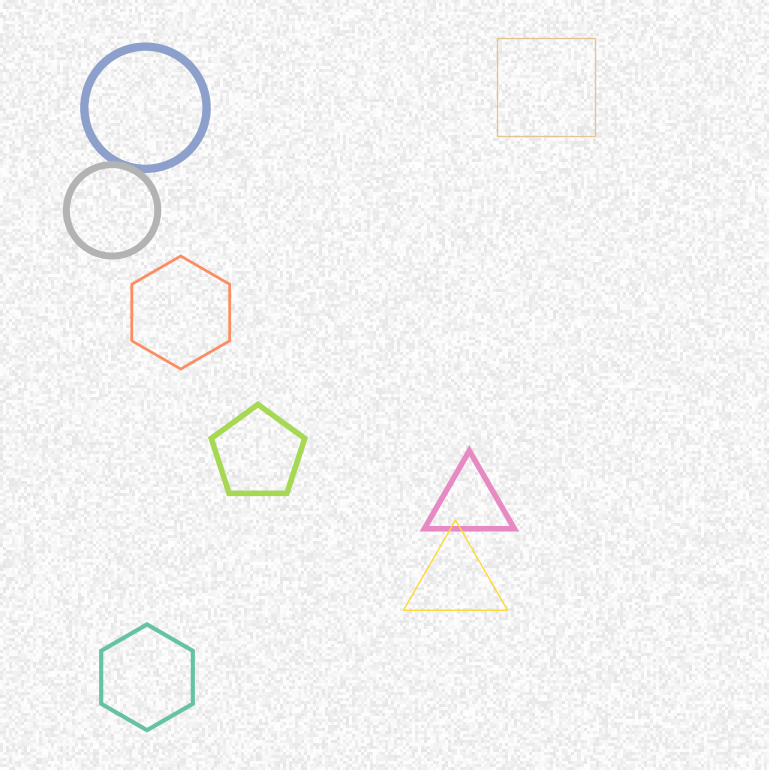[{"shape": "hexagon", "thickness": 1.5, "radius": 0.34, "center": [0.191, 0.12]}, {"shape": "hexagon", "thickness": 1, "radius": 0.37, "center": [0.235, 0.594]}, {"shape": "circle", "thickness": 3, "radius": 0.4, "center": [0.189, 0.86]}, {"shape": "triangle", "thickness": 2, "radius": 0.34, "center": [0.61, 0.347]}, {"shape": "pentagon", "thickness": 2, "radius": 0.32, "center": [0.335, 0.411]}, {"shape": "triangle", "thickness": 0.5, "radius": 0.39, "center": [0.592, 0.246]}, {"shape": "square", "thickness": 0.5, "radius": 0.32, "center": [0.709, 0.887]}, {"shape": "circle", "thickness": 2.5, "radius": 0.3, "center": [0.146, 0.727]}]